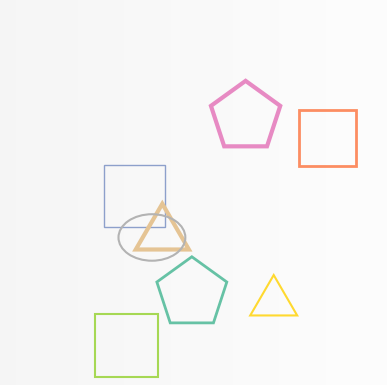[{"shape": "pentagon", "thickness": 2, "radius": 0.47, "center": [0.495, 0.238]}, {"shape": "square", "thickness": 2, "radius": 0.36, "center": [0.845, 0.643]}, {"shape": "square", "thickness": 1, "radius": 0.4, "center": [0.347, 0.491]}, {"shape": "pentagon", "thickness": 3, "radius": 0.47, "center": [0.634, 0.696]}, {"shape": "square", "thickness": 1.5, "radius": 0.41, "center": [0.327, 0.103]}, {"shape": "triangle", "thickness": 1.5, "radius": 0.35, "center": [0.706, 0.216]}, {"shape": "triangle", "thickness": 3, "radius": 0.4, "center": [0.419, 0.392]}, {"shape": "oval", "thickness": 1.5, "radius": 0.43, "center": [0.392, 0.383]}]